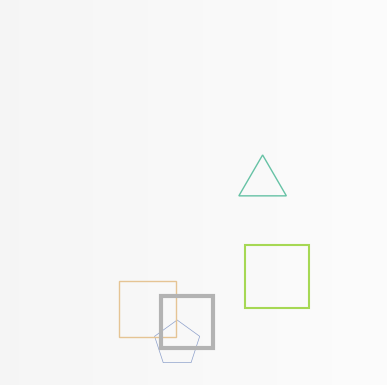[{"shape": "triangle", "thickness": 1, "radius": 0.35, "center": [0.678, 0.527]}, {"shape": "pentagon", "thickness": 0.5, "radius": 0.31, "center": [0.457, 0.108]}, {"shape": "square", "thickness": 1.5, "radius": 0.41, "center": [0.715, 0.283]}, {"shape": "square", "thickness": 1, "radius": 0.37, "center": [0.381, 0.198]}, {"shape": "square", "thickness": 3, "radius": 0.34, "center": [0.482, 0.163]}]